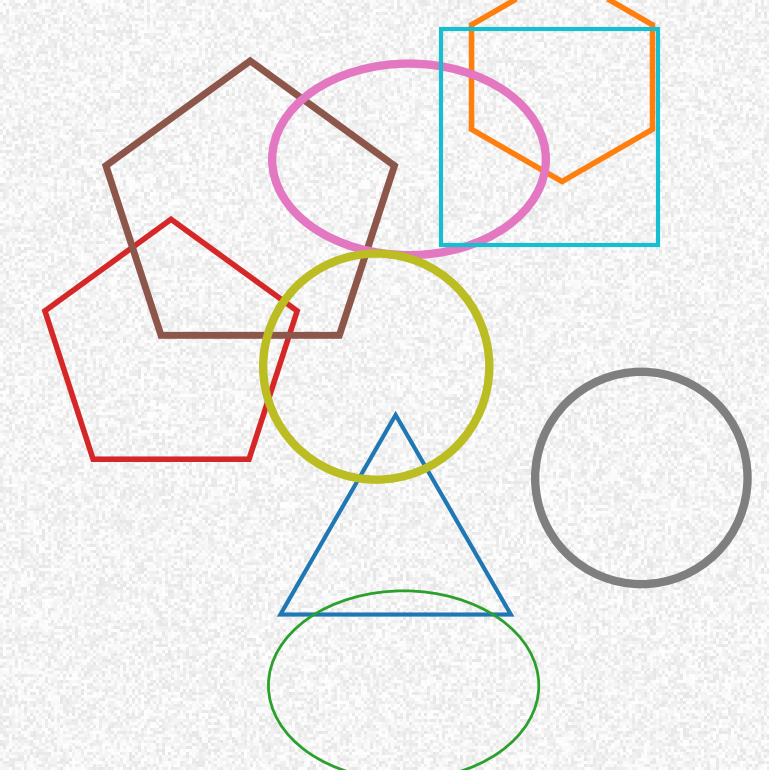[{"shape": "triangle", "thickness": 1.5, "radius": 0.86, "center": [0.514, 0.288]}, {"shape": "hexagon", "thickness": 2, "radius": 0.68, "center": [0.73, 0.9]}, {"shape": "oval", "thickness": 1, "radius": 0.88, "center": [0.524, 0.11]}, {"shape": "pentagon", "thickness": 2, "radius": 0.86, "center": [0.222, 0.543]}, {"shape": "pentagon", "thickness": 2.5, "radius": 0.99, "center": [0.325, 0.724]}, {"shape": "oval", "thickness": 3, "radius": 0.89, "center": [0.531, 0.793]}, {"shape": "circle", "thickness": 3, "radius": 0.69, "center": [0.833, 0.379]}, {"shape": "circle", "thickness": 3, "radius": 0.73, "center": [0.489, 0.524]}, {"shape": "square", "thickness": 1.5, "radius": 0.7, "center": [0.714, 0.822]}]